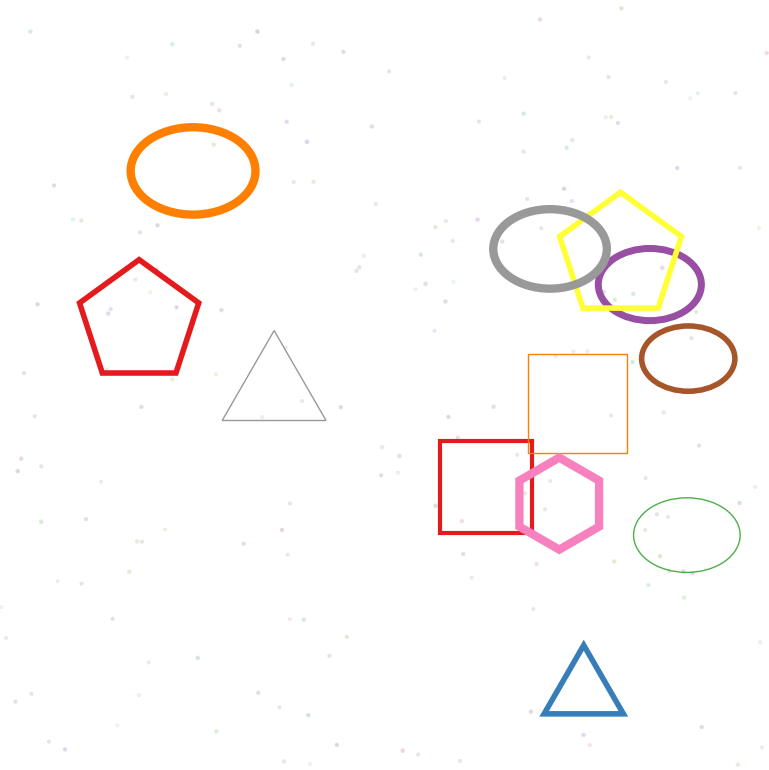[{"shape": "square", "thickness": 1.5, "radius": 0.3, "center": [0.631, 0.368]}, {"shape": "pentagon", "thickness": 2, "radius": 0.41, "center": [0.181, 0.581]}, {"shape": "triangle", "thickness": 2, "radius": 0.3, "center": [0.758, 0.103]}, {"shape": "oval", "thickness": 0.5, "radius": 0.35, "center": [0.892, 0.305]}, {"shape": "oval", "thickness": 2.5, "radius": 0.33, "center": [0.844, 0.63]}, {"shape": "square", "thickness": 0.5, "radius": 0.32, "center": [0.75, 0.476]}, {"shape": "oval", "thickness": 3, "radius": 0.41, "center": [0.251, 0.778]}, {"shape": "pentagon", "thickness": 2, "radius": 0.42, "center": [0.806, 0.667]}, {"shape": "oval", "thickness": 2, "radius": 0.3, "center": [0.894, 0.534]}, {"shape": "hexagon", "thickness": 3, "radius": 0.3, "center": [0.726, 0.346]}, {"shape": "triangle", "thickness": 0.5, "radius": 0.39, "center": [0.356, 0.493]}, {"shape": "oval", "thickness": 3, "radius": 0.37, "center": [0.714, 0.677]}]